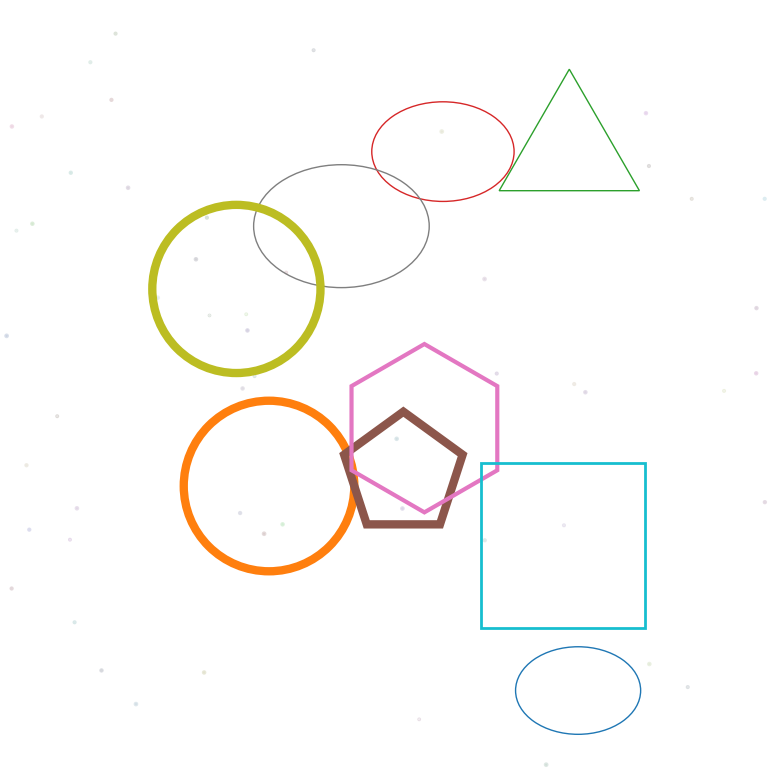[{"shape": "oval", "thickness": 0.5, "radius": 0.41, "center": [0.751, 0.103]}, {"shape": "circle", "thickness": 3, "radius": 0.55, "center": [0.349, 0.369]}, {"shape": "triangle", "thickness": 0.5, "radius": 0.53, "center": [0.739, 0.805]}, {"shape": "oval", "thickness": 0.5, "radius": 0.46, "center": [0.575, 0.803]}, {"shape": "pentagon", "thickness": 3, "radius": 0.4, "center": [0.524, 0.384]}, {"shape": "hexagon", "thickness": 1.5, "radius": 0.55, "center": [0.551, 0.444]}, {"shape": "oval", "thickness": 0.5, "radius": 0.57, "center": [0.443, 0.706]}, {"shape": "circle", "thickness": 3, "radius": 0.55, "center": [0.307, 0.625]}, {"shape": "square", "thickness": 1, "radius": 0.53, "center": [0.731, 0.291]}]